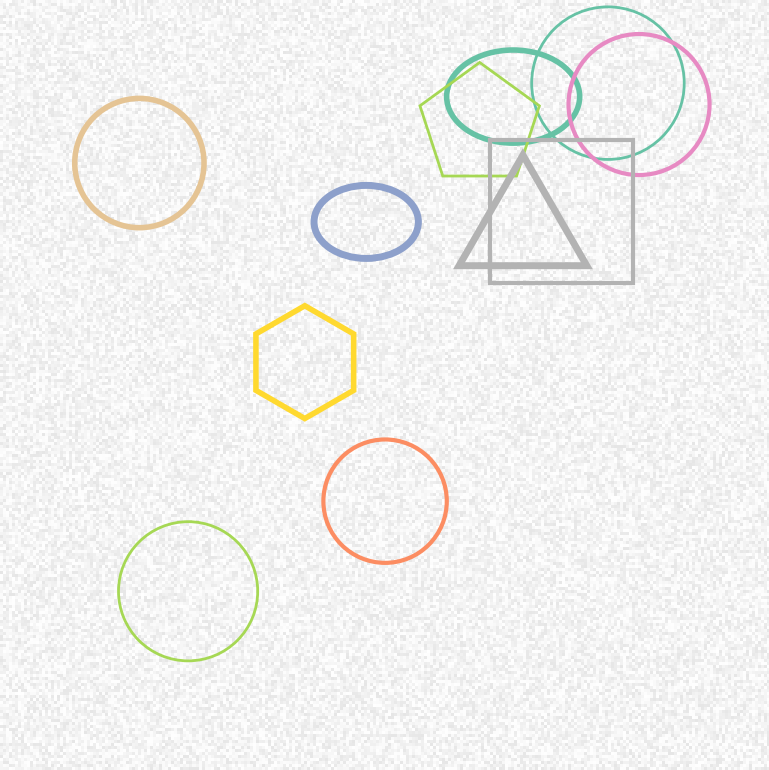[{"shape": "oval", "thickness": 2, "radius": 0.43, "center": [0.666, 0.875]}, {"shape": "circle", "thickness": 1, "radius": 0.5, "center": [0.79, 0.892]}, {"shape": "circle", "thickness": 1.5, "radius": 0.4, "center": [0.5, 0.349]}, {"shape": "oval", "thickness": 2.5, "radius": 0.34, "center": [0.476, 0.712]}, {"shape": "circle", "thickness": 1.5, "radius": 0.46, "center": [0.83, 0.864]}, {"shape": "circle", "thickness": 1, "radius": 0.45, "center": [0.244, 0.232]}, {"shape": "pentagon", "thickness": 1, "radius": 0.41, "center": [0.623, 0.837]}, {"shape": "hexagon", "thickness": 2, "radius": 0.37, "center": [0.396, 0.53]}, {"shape": "circle", "thickness": 2, "radius": 0.42, "center": [0.181, 0.788]}, {"shape": "square", "thickness": 1.5, "radius": 0.46, "center": [0.73, 0.725]}, {"shape": "triangle", "thickness": 2.5, "radius": 0.48, "center": [0.679, 0.703]}]